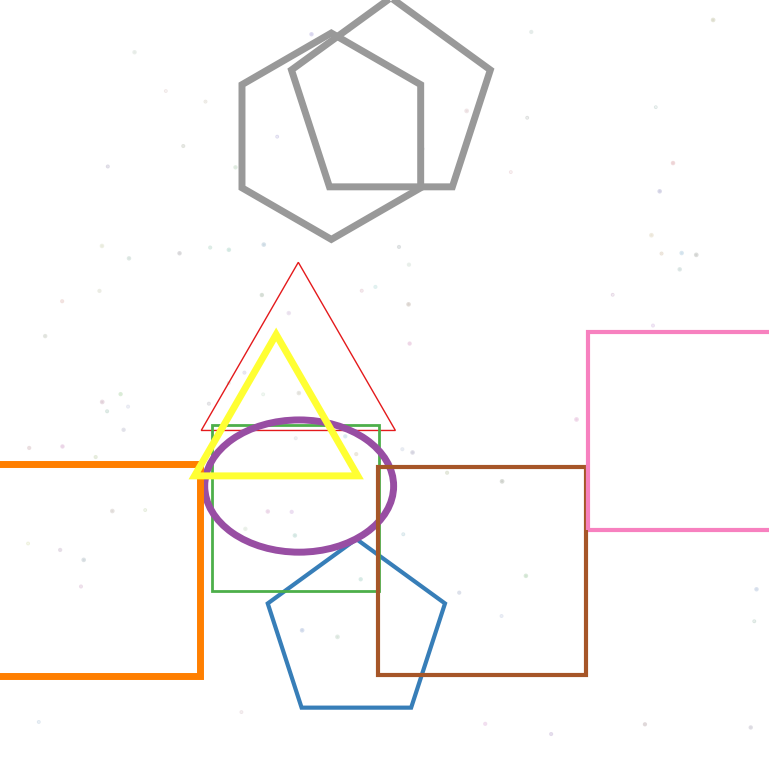[{"shape": "triangle", "thickness": 0.5, "radius": 0.73, "center": [0.387, 0.514]}, {"shape": "pentagon", "thickness": 1.5, "radius": 0.61, "center": [0.463, 0.179]}, {"shape": "square", "thickness": 1, "radius": 0.54, "center": [0.384, 0.34]}, {"shape": "oval", "thickness": 2.5, "radius": 0.61, "center": [0.389, 0.369]}, {"shape": "square", "thickness": 2.5, "radius": 0.69, "center": [0.122, 0.26]}, {"shape": "triangle", "thickness": 2.5, "radius": 0.61, "center": [0.359, 0.443]}, {"shape": "square", "thickness": 1.5, "radius": 0.68, "center": [0.626, 0.258]}, {"shape": "square", "thickness": 1.5, "radius": 0.64, "center": [0.893, 0.441]}, {"shape": "pentagon", "thickness": 2.5, "radius": 0.68, "center": [0.508, 0.867]}, {"shape": "hexagon", "thickness": 2.5, "radius": 0.67, "center": [0.43, 0.823]}]